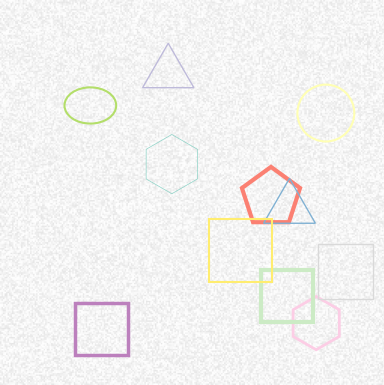[{"shape": "hexagon", "thickness": 0.5, "radius": 0.38, "center": [0.446, 0.574]}, {"shape": "circle", "thickness": 1.5, "radius": 0.37, "center": [0.846, 0.706]}, {"shape": "triangle", "thickness": 1, "radius": 0.38, "center": [0.437, 0.811]}, {"shape": "pentagon", "thickness": 3, "radius": 0.4, "center": [0.704, 0.487]}, {"shape": "triangle", "thickness": 1, "radius": 0.39, "center": [0.752, 0.459]}, {"shape": "oval", "thickness": 1.5, "radius": 0.34, "center": [0.235, 0.726]}, {"shape": "hexagon", "thickness": 2, "radius": 0.35, "center": [0.821, 0.161]}, {"shape": "square", "thickness": 1, "radius": 0.36, "center": [0.897, 0.295]}, {"shape": "square", "thickness": 2.5, "radius": 0.34, "center": [0.264, 0.145]}, {"shape": "square", "thickness": 3, "radius": 0.34, "center": [0.745, 0.232]}, {"shape": "square", "thickness": 1.5, "radius": 0.41, "center": [0.624, 0.349]}]